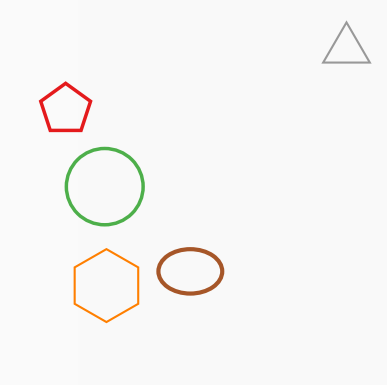[{"shape": "pentagon", "thickness": 2.5, "radius": 0.34, "center": [0.169, 0.716]}, {"shape": "circle", "thickness": 2.5, "radius": 0.5, "center": [0.27, 0.515]}, {"shape": "hexagon", "thickness": 1.5, "radius": 0.47, "center": [0.275, 0.258]}, {"shape": "oval", "thickness": 3, "radius": 0.41, "center": [0.491, 0.295]}, {"shape": "triangle", "thickness": 1.5, "radius": 0.35, "center": [0.894, 0.872]}]